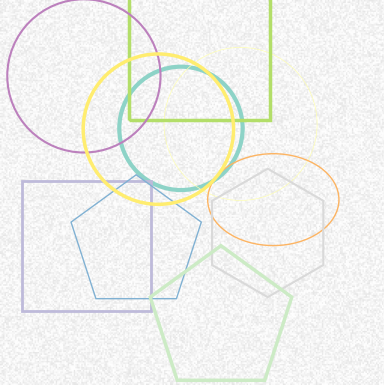[{"shape": "circle", "thickness": 3, "radius": 0.8, "center": [0.47, 0.667]}, {"shape": "circle", "thickness": 0.5, "radius": 0.99, "center": [0.625, 0.678]}, {"shape": "square", "thickness": 2, "radius": 0.84, "center": [0.225, 0.361]}, {"shape": "pentagon", "thickness": 1, "radius": 0.89, "center": [0.354, 0.368]}, {"shape": "oval", "thickness": 1, "radius": 0.85, "center": [0.71, 0.481]}, {"shape": "square", "thickness": 2.5, "radius": 0.92, "center": [0.518, 0.871]}, {"shape": "hexagon", "thickness": 1.5, "radius": 0.83, "center": [0.695, 0.395]}, {"shape": "circle", "thickness": 1.5, "radius": 1.0, "center": [0.218, 0.803]}, {"shape": "pentagon", "thickness": 2.5, "radius": 0.97, "center": [0.574, 0.169]}, {"shape": "circle", "thickness": 2.5, "radius": 0.98, "center": [0.411, 0.665]}]